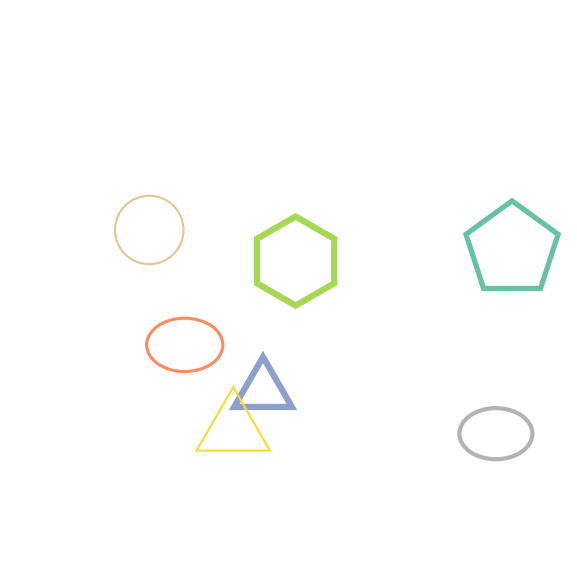[{"shape": "pentagon", "thickness": 2.5, "radius": 0.42, "center": [0.887, 0.567]}, {"shape": "oval", "thickness": 1.5, "radius": 0.33, "center": [0.32, 0.402]}, {"shape": "triangle", "thickness": 3, "radius": 0.29, "center": [0.455, 0.323]}, {"shape": "hexagon", "thickness": 3, "radius": 0.39, "center": [0.512, 0.547]}, {"shape": "triangle", "thickness": 1, "radius": 0.37, "center": [0.404, 0.256]}, {"shape": "circle", "thickness": 1, "radius": 0.3, "center": [0.258, 0.601]}, {"shape": "oval", "thickness": 2, "radius": 0.32, "center": [0.859, 0.248]}]